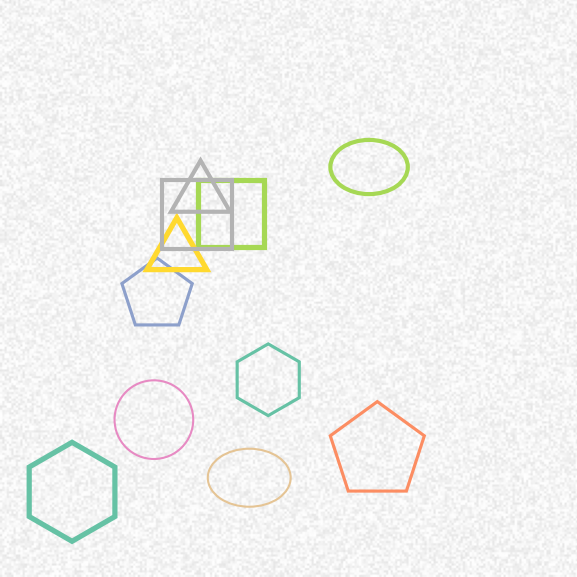[{"shape": "hexagon", "thickness": 2.5, "radius": 0.43, "center": [0.125, 0.148]}, {"shape": "hexagon", "thickness": 1.5, "radius": 0.31, "center": [0.464, 0.342]}, {"shape": "pentagon", "thickness": 1.5, "radius": 0.43, "center": [0.653, 0.218]}, {"shape": "pentagon", "thickness": 1.5, "radius": 0.32, "center": [0.272, 0.488]}, {"shape": "circle", "thickness": 1, "radius": 0.34, "center": [0.266, 0.272]}, {"shape": "oval", "thickness": 2, "radius": 0.34, "center": [0.639, 0.71]}, {"shape": "square", "thickness": 2.5, "radius": 0.29, "center": [0.4, 0.629]}, {"shape": "triangle", "thickness": 2.5, "radius": 0.3, "center": [0.306, 0.562]}, {"shape": "oval", "thickness": 1, "radius": 0.36, "center": [0.432, 0.172]}, {"shape": "square", "thickness": 2, "radius": 0.3, "center": [0.341, 0.628]}, {"shape": "triangle", "thickness": 2, "radius": 0.3, "center": [0.347, 0.662]}]